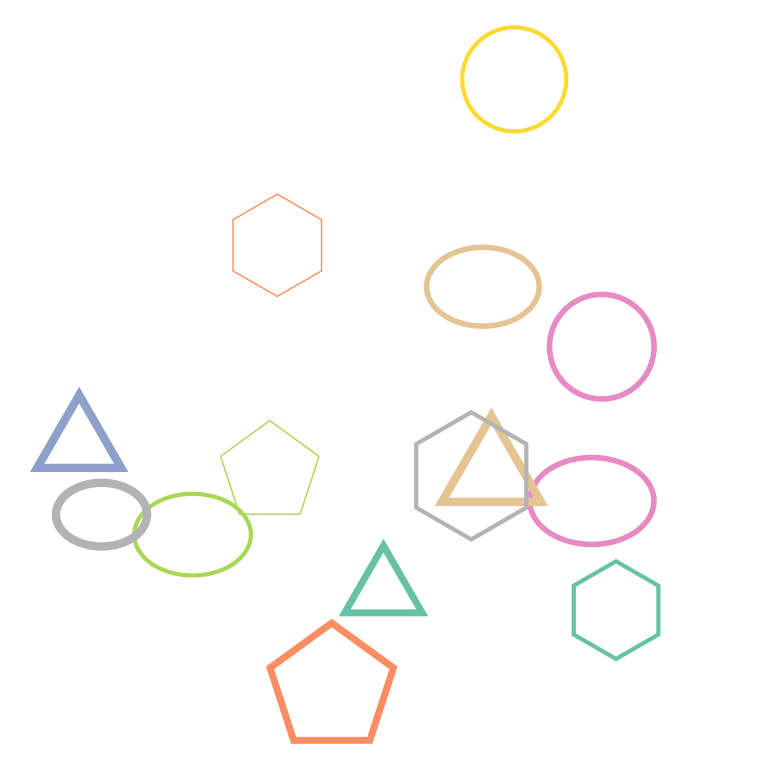[{"shape": "hexagon", "thickness": 1.5, "radius": 0.32, "center": [0.8, 0.208]}, {"shape": "triangle", "thickness": 2.5, "radius": 0.29, "center": [0.498, 0.233]}, {"shape": "hexagon", "thickness": 0.5, "radius": 0.33, "center": [0.36, 0.681]}, {"shape": "pentagon", "thickness": 2.5, "radius": 0.42, "center": [0.431, 0.107]}, {"shape": "triangle", "thickness": 3, "radius": 0.32, "center": [0.103, 0.424]}, {"shape": "circle", "thickness": 2, "radius": 0.34, "center": [0.782, 0.55]}, {"shape": "oval", "thickness": 2, "radius": 0.4, "center": [0.769, 0.349]}, {"shape": "oval", "thickness": 1.5, "radius": 0.38, "center": [0.25, 0.306]}, {"shape": "pentagon", "thickness": 0.5, "radius": 0.34, "center": [0.35, 0.387]}, {"shape": "circle", "thickness": 1.5, "radius": 0.34, "center": [0.668, 0.897]}, {"shape": "oval", "thickness": 2, "radius": 0.37, "center": [0.627, 0.628]}, {"shape": "triangle", "thickness": 3, "radius": 0.37, "center": [0.638, 0.385]}, {"shape": "oval", "thickness": 3, "radius": 0.3, "center": [0.132, 0.332]}, {"shape": "hexagon", "thickness": 1.5, "radius": 0.41, "center": [0.612, 0.382]}]